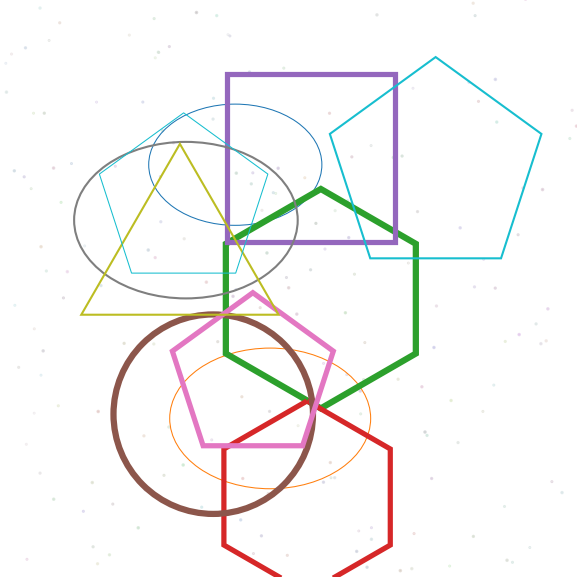[{"shape": "oval", "thickness": 0.5, "radius": 0.75, "center": [0.407, 0.714]}, {"shape": "oval", "thickness": 0.5, "radius": 0.87, "center": [0.468, 0.275]}, {"shape": "hexagon", "thickness": 3, "radius": 0.95, "center": [0.556, 0.482]}, {"shape": "hexagon", "thickness": 2.5, "radius": 0.83, "center": [0.532, 0.139]}, {"shape": "square", "thickness": 2.5, "radius": 0.73, "center": [0.539, 0.726]}, {"shape": "circle", "thickness": 3, "radius": 0.86, "center": [0.369, 0.282]}, {"shape": "pentagon", "thickness": 2.5, "radius": 0.73, "center": [0.438, 0.346]}, {"shape": "oval", "thickness": 1, "radius": 0.97, "center": [0.322, 0.618]}, {"shape": "triangle", "thickness": 1, "radius": 0.99, "center": [0.312, 0.553]}, {"shape": "pentagon", "thickness": 1, "radius": 0.96, "center": [0.754, 0.708]}, {"shape": "pentagon", "thickness": 0.5, "radius": 0.77, "center": [0.318, 0.65]}]